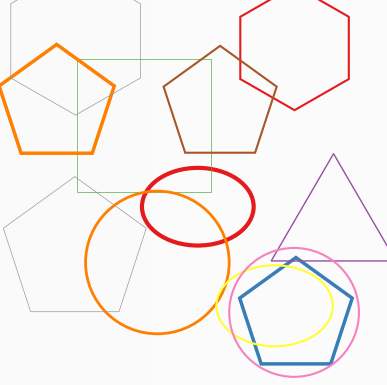[{"shape": "oval", "thickness": 3, "radius": 0.72, "center": [0.51, 0.463]}, {"shape": "hexagon", "thickness": 1.5, "radius": 0.81, "center": [0.76, 0.876]}, {"shape": "pentagon", "thickness": 2.5, "radius": 0.76, "center": [0.764, 0.178]}, {"shape": "square", "thickness": 0.5, "radius": 0.87, "center": [0.373, 0.673]}, {"shape": "triangle", "thickness": 1, "radius": 0.93, "center": [0.861, 0.415]}, {"shape": "pentagon", "thickness": 2.5, "radius": 0.78, "center": [0.146, 0.728]}, {"shape": "circle", "thickness": 2, "radius": 0.93, "center": [0.406, 0.318]}, {"shape": "oval", "thickness": 1.5, "radius": 0.75, "center": [0.709, 0.206]}, {"shape": "pentagon", "thickness": 1.5, "radius": 0.77, "center": [0.568, 0.727]}, {"shape": "circle", "thickness": 1.5, "radius": 0.84, "center": [0.759, 0.189]}, {"shape": "pentagon", "thickness": 0.5, "radius": 0.97, "center": [0.193, 0.347]}, {"shape": "hexagon", "thickness": 0.5, "radius": 0.97, "center": [0.195, 0.894]}]